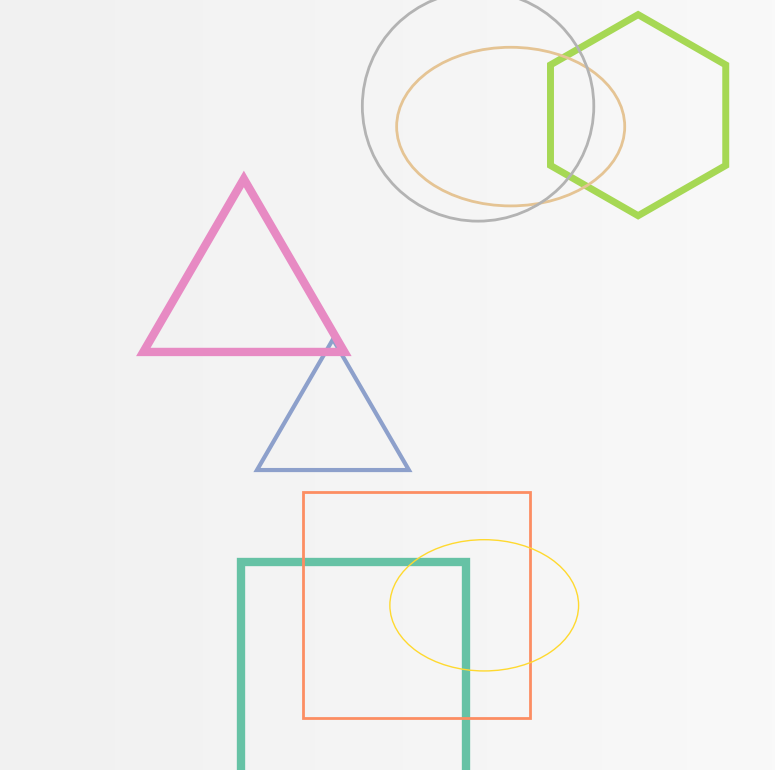[{"shape": "square", "thickness": 3, "radius": 0.73, "center": [0.457, 0.125]}, {"shape": "square", "thickness": 1, "radius": 0.73, "center": [0.538, 0.214]}, {"shape": "triangle", "thickness": 1.5, "radius": 0.57, "center": [0.43, 0.446]}, {"shape": "triangle", "thickness": 3, "radius": 0.75, "center": [0.315, 0.618]}, {"shape": "hexagon", "thickness": 2.5, "radius": 0.65, "center": [0.823, 0.85]}, {"shape": "oval", "thickness": 0.5, "radius": 0.61, "center": [0.625, 0.214]}, {"shape": "oval", "thickness": 1, "radius": 0.74, "center": [0.659, 0.836]}, {"shape": "circle", "thickness": 1, "radius": 0.75, "center": [0.617, 0.862]}]